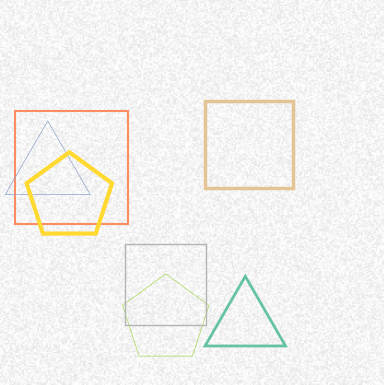[{"shape": "triangle", "thickness": 2, "radius": 0.6, "center": [0.637, 0.162]}, {"shape": "square", "thickness": 1.5, "radius": 0.73, "center": [0.185, 0.564]}, {"shape": "triangle", "thickness": 0.5, "radius": 0.64, "center": [0.124, 0.558]}, {"shape": "pentagon", "thickness": 0.5, "radius": 0.59, "center": [0.431, 0.17]}, {"shape": "pentagon", "thickness": 3, "radius": 0.58, "center": [0.18, 0.488]}, {"shape": "square", "thickness": 2.5, "radius": 0.57, "center": [0.647, 0.624]}, {"shape": "square", "thickness": 1, "radius": 0.53, "center": [0.429, 0.262]}]